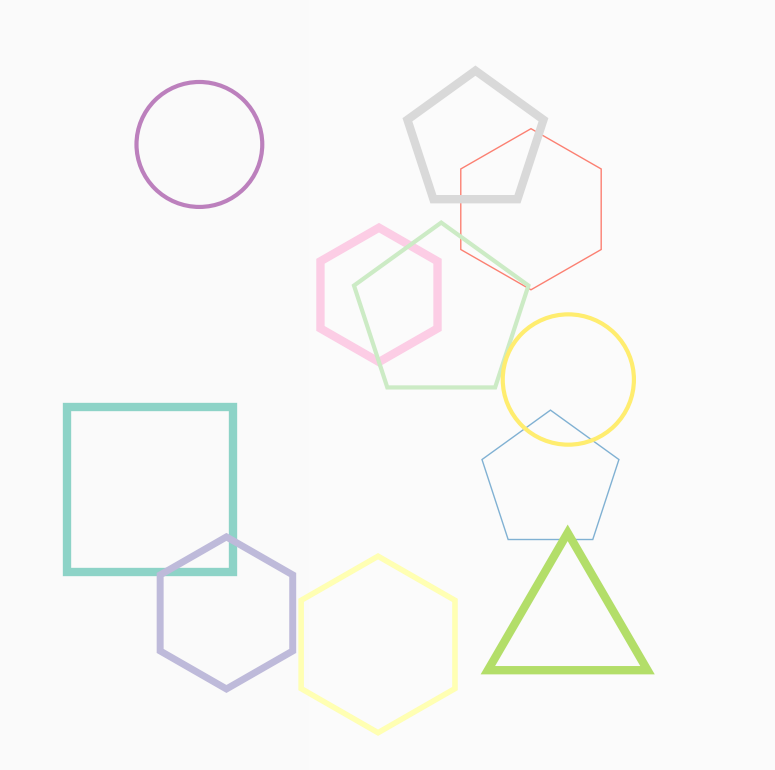[{"shape": "square", "thickness": 3, "radius": 0.54, "center": [0.193, 0.365]}, {"shape": "hexagon", "thickness": 2, "radius": 0.57, "center": [0.488, 0.163]}, {"shape": "hexagon", "thickness": 2.5, "radius": 0.49, "center": [0.292, 0.204]}, {"shape": "hexagon", "thickness": 0.5, "radius": 0.52, "center": [0.685, 0.728]}, {"shape": "pentagon", "thickness": 0.5, "radius": 0.46, "center": [0.71, 0.374]}, {"shape": "triangle", "thickness": 3, "radius": 0.59, "center": [0.732, 0.189]}, {"shape": "hexagon", "thickness": 3, "radius": 0.44, "center": [0.489, 0.617]}, {"shape": "pentagon", "thickness": 3, "radius": 0.46, "center": [0.613, 0.816]}, {"shape": "circle", "thickness": 1.5, "radius": 0.41, "center": [0.257, 0.812]}, {"shape": "pentagon", "thickness": 1.5, "radius": 0.59, "center": [0.569, 0.593]}, {"shape": "circle", "thickness": 1.5, "radius": 0.42, "center": [0.733, 0.507]}]